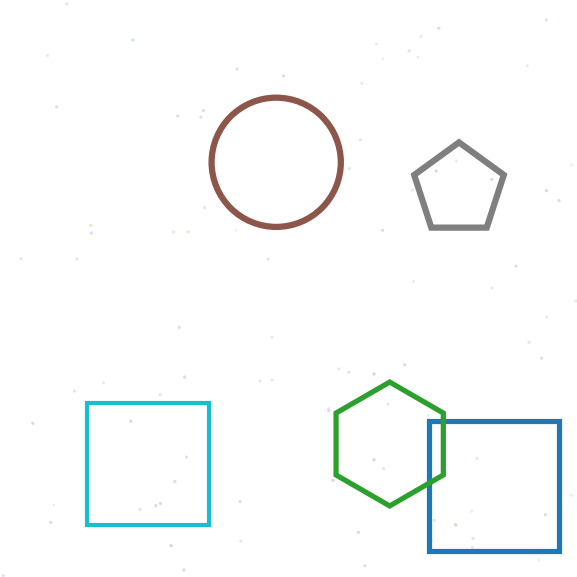[{"shape": "square", "thickness": 2.5, "radius": 0.56, "center": [0.856, 0.158]}, {"shape": "hexagon", "thickness": 2.5, "radius": 0.54, "center": [0.675, 0.23]}, {"shape": "circle", "thickness": 3, "radius": 0.56, "center": [0.478, 0.718]}, {"shape": "pentagon", "thickness": 3, "radius": 0.41, "center": [0.795, 0.671]}, {"shape": "square", "thickness": 2, "radius": 0.53, "center": [0.256, 0.196]}]